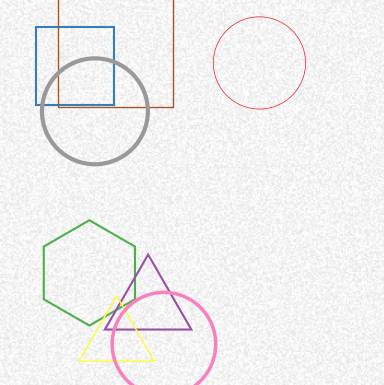[{"shape": "circle", "thickness": 0.5, "radius": 0.6, "center": [0.674, 0.836]}, {"shape": "square", "thickness": 1.5, "radius": 0.51, "center": [0.195, 0.829]}, {"shape": "hexagon", "thickness": 1.5, "radius": 0.68, "center": [0.232, 0.291]}, {"shape": "triangle", "thickness": 1.5, "radius": 0.65, "center": [0.385, 0.209]}, {"shape": "triangle", "thickness": 1, "radius": 0.57, "center": [0.303, 0.118]}, {"shape": "square", "thickness": 1, "radius": 0.75, "center": [0.3, 0.873]}, {"shape": "circle", "thickness": 2.5, "radius": 0.67, "center": [0.426, 0.106]}, {"shape": "circle", "thickness": 3, "radius": 0.69, "center": [0.247, 0.711]}]